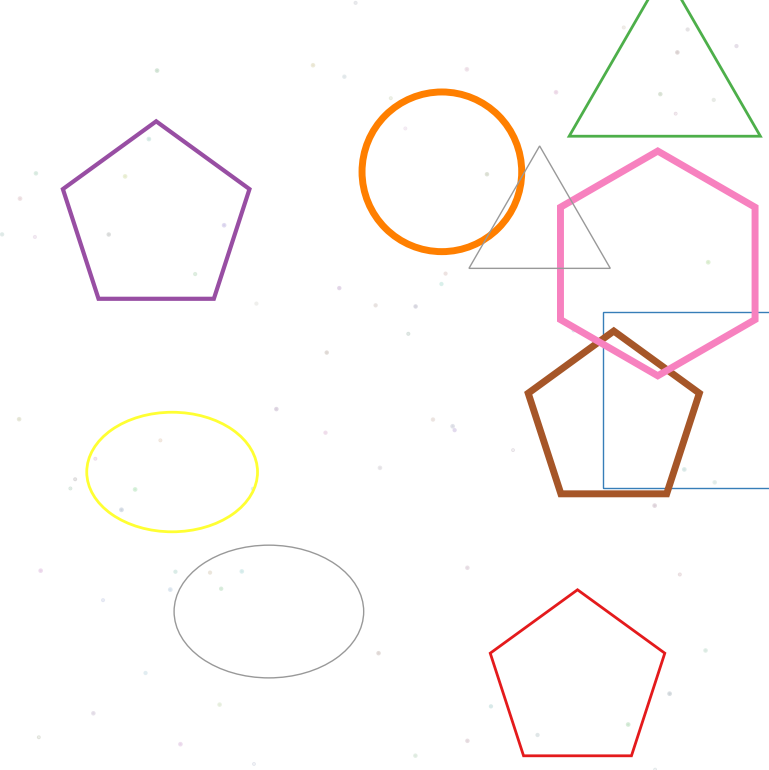[{"shape": "pentagon", "thickness": 1, "radius": 0.6, "center": [0.75, 0.115]}, {"shape": "square", "thickness": 0.5, "radius": 0.57, "center": [0.897, 0.481]}, {"shape": "triangle", "thickness": 1, "radius": 0.72, "center": [0.863, 0.895]}, {"shape": "pentagon", "thickness": 1.5, "radius": 0.64, "center": [0.203, 0.715]}, {"shape": "circle", "thickness": 2.5, "radius": 0.52, "center": [0.574, 0.777]}, {"shape": "oval", "thickness": 1, "radius": 0.55, "center": [0.224, 0.387]}, {"shape": "pentagon", "thickness": 2.5, "radius": 0.58, "center": [0.797, 0.453]}, {"shape": "hexagon", "thickness": 2.5, "radius": 0.73, "center": [0.854, 0.658]}, {"shape": "triangle", "thickness": 0.5, "radius": 0.53, "center": [0.701, 0.704]}, {"shape": "oval", "thickness": 0.5, "radius": 0.62, "center": [0.349, 0.206]}]